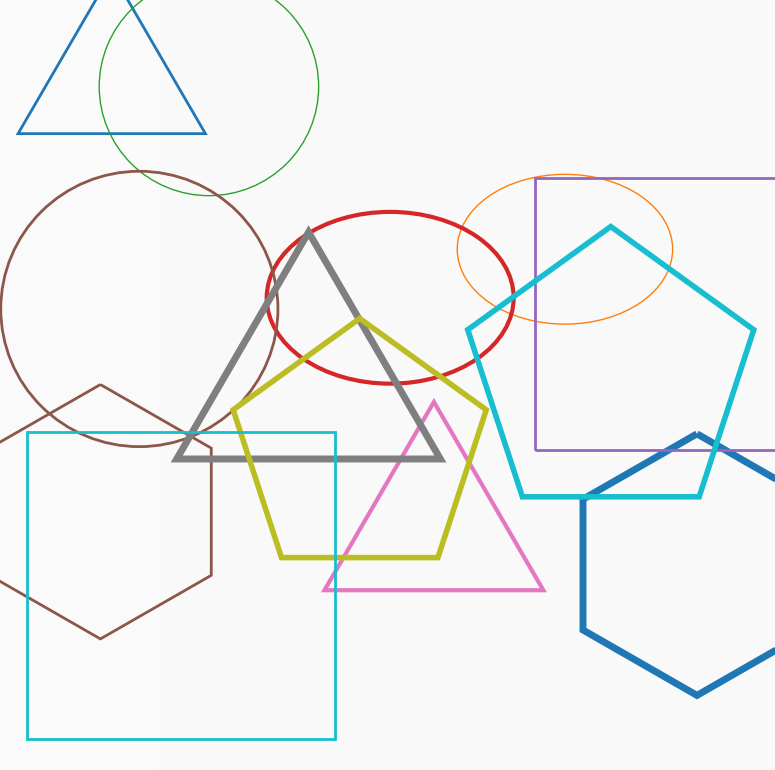[{"shape": "hexagon", "thickness": 2.5, "radius": 0.85, "center": [0.899, 0.267]}, {"shape": "triangle", "thickness": 1, "radius": 0.7, "center": [0.144, 0.896]}, {"shape": "oval", "thickness": 0.5, "radius": 0.69, "center": [0.729, 0.676]}, {"shape": "circle", "thickness": 0.5, "radius": 0.71, "center": [0.27, 0.887]}, {"shape": "oval", "thickness": 1.5, "radius": 0.8, "center": [0.503, 0.613]}, {"shape": "square", "thickness": 1, "radius": 0.88, "center": [0.867, 0.592]}, {"shape": "hexagon", "thickness": 1, "radius": 0.83, "center": [0.13, 0.335]}, {"shape": "circle", "thickness": 1, "radius": 0.89, "center": [0.18, 0.599]}, {"shape": "triangle", "thickness": 1.5, "radius": 0.82, "center": [0.56, 0.315]}, {"shape": "triangle", "thickness": 2.5, "radius": 0.98, "center": [0.398, 0.502]}, {"shape": "pentagon", "thickness": 2, "radius": 0.86, "center": [0.464, 0.415]}, {"shape": "pentagon", "thickness": 2, "radius": 0.97, "center": [0.788, 0.512]}, {"shape": "square", "thickness": 1, "radius": 0.99, "center": [0.233, 0.24]}]